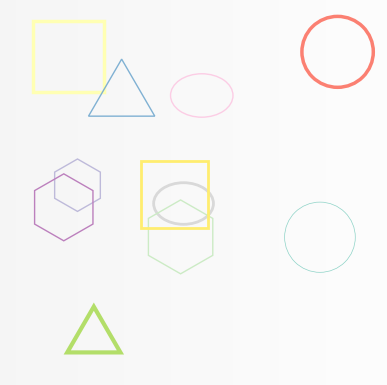[{"shape": "circle", "thickness": 0.5, "radius": 0.46, "center": [0.826, 0.384]}, {"shape": "square", "thickness": 2.5, "radius": 0.46, "center": [0.177, 0.853]}, {"shape": "hexagon", "thickness": 1, "radius": 0.34, "center": [0.2, 0.519]}, {"shape": "circle", "thickness": 2.5, "radius": 0.46, "center": [0.871, 0.865]}, {"shape": "triangle", "thickness": 1, "radius": 0.49, "center": [0.314, 0.748]}, {"shape": "triangle", "thickness": 3, "radius": 0.4, "center": [0.242, 0.124]}, {"shape": "oval", "thickness": 1, "radius": 0.4, "center": [0.521, 0.752]}, {"shape": "oval", "thickness": 2, "radius": 0.39, "center": [0.474, 0.471]}, {"shape": "hexagon", "thickness": 1, "radius": 0.43, "center": [0.165, 0.461]}, {"shape": "hexagon", "thickness": 1, "radius": 0.48, "center": [0.466, 0.385]}, {"shape": "square", "thickness": 2, "radius": 0.43, "center": [0.45, 0.495]}]